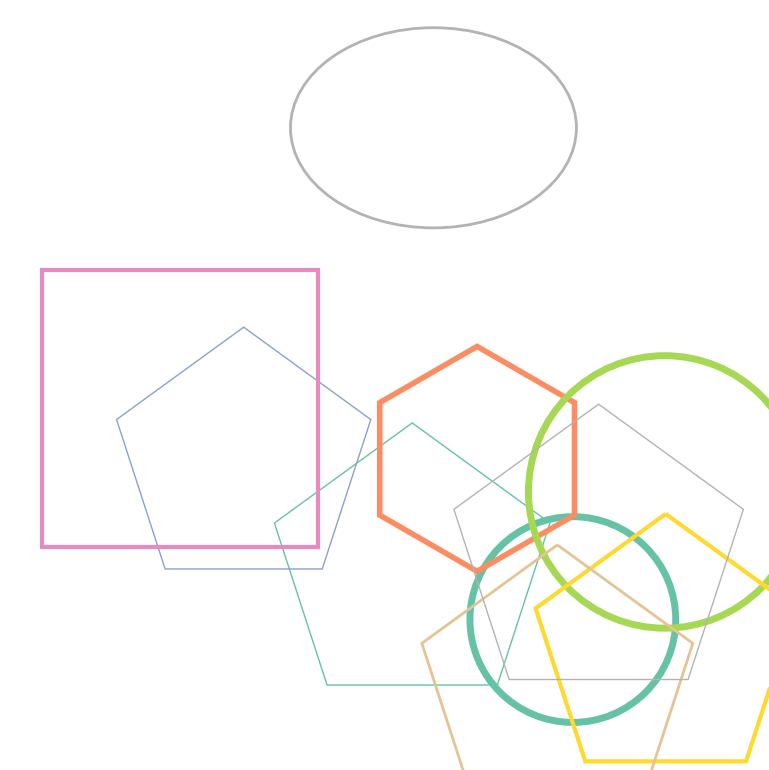[{"shape": "circle", "thickness": 2.5, "radius": 0.67, "center": [0.744, 0.195]}, {"shape": "pentagon", "thickness": 0.5, "radius": 0.94, "center": [0.535, 0.263]}, {"shape": "hexagon", "thickness": 2, "radius": 0.73, "center": [0.62, 0.404]}, {"shape": "pentagon", "thickness": 0.5, "radius": 0.87, "center": [0.316, 0.402]}, {"shape": "square", "thickness": 1.5, "radius": 0.9, "center": [0.234, 0.469]}, {"shape": "circle", "thickness": 2.5, "radius": 0.88, "center": [0.863, 0.361]}, {"shape": "pentagon", "thickness": 1.5, "radius": 0.89, "center": [0.865, 0.155]}, {"shape": "pentagon", "thickness": 1, "radius": 0.92, "center": [0.724, 0.107]}, {"shape": "pentagon", "thickness": 0.5, "radius": 0.99, "center": [0.777, 0.277]}, {"shape": "oval", "thickness": 1, "radius": 0.93, "center": [0.563, 0.834]}]